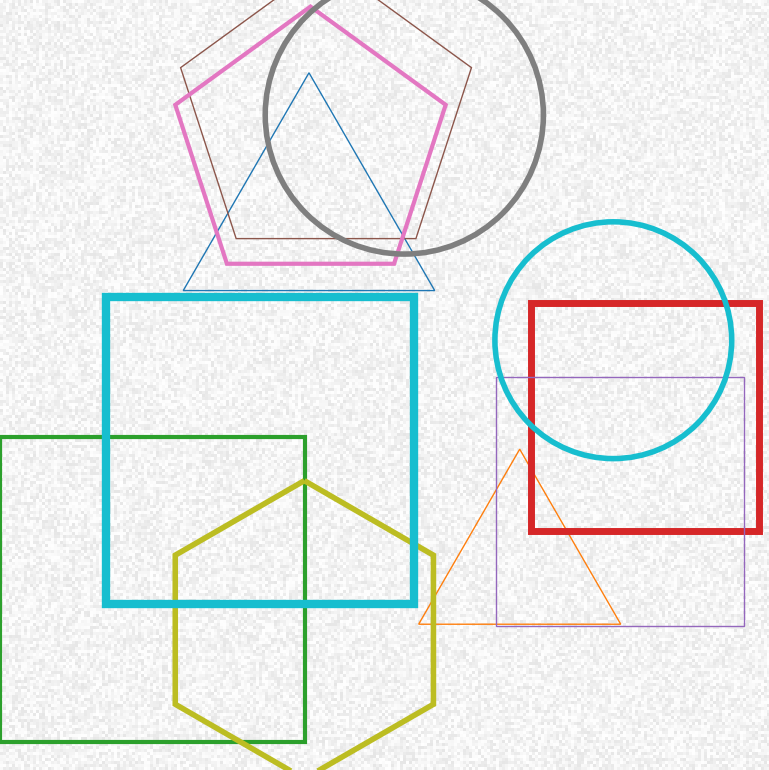[{"shape": "triangle", "thickness": 0.5, "radius": 0.94, "center": [0.401, 0.717]}, {"shape": "triangle", "thickness": 0.5, "radius": 0.76, "center": [0.675, 0.265]}, {"shape": "square", "thickness": 1.5, "radius": 0.99, "center": [0.198, 0.235]}, {"shape": "square", "thickness": 2.5, "radius": 0.74, "center": [0.838, 0.459]}, {"shape": "square", "thickness": 0.5, "radius": 0.81, "center": [0.805, 0.348]}, {"shape": "pentagon", "thickness": 0.5, "radius": 0.99, "center": [0.423, 0.851]}, {"shape": "pentagon", "thickness": 1.5, "radius": 0.92, "center": [0.403, 0.807]}, {"shape": "circle", "thickness": 2, "radius": 0.9, "center": [0.525, 0.851]}, {"shape": "hexagon", "thickness": 2, "radius": 0.97, "center": [0.395, 0.182]}, {"shape": "circle", "thickness": 2, "radius": 0.77, "center": [0.796, 0.558]}, {"shape": "square", "thickness": 3, "radius": 1.0, "center": [0.338, 0.415]}]